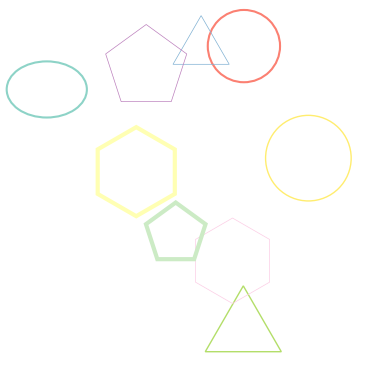[{"shape": "oval", "thickness": 1.5, "radius": 0.52, "center": [0.121, 0.768]}, {"shape": "hexagon", "thickness": 3, "radius": 0.58, "center": [0.354, 0.554]}, {"shape": "circle", "thickness": 1.5, "radius": 0.47, "center": [0.634, 0.88]}, {"shape": "triangle", "thickness": 0.5, "radius": 0.42, "center": [0.522, 0.875]}, {"shape": "triangle", "thickness": 1, "radius": 0.57, "center": [0.632, 0.143]}, {"shape": "hexagon", "thickness": 0.5, "radius": 0.56, "center": [0.604, 0.323]}, {"shape": "pentagon", "thickness": 0.5, "radius": 0.55, "center": [0.38, 0.826]}, {"shape": "pentagon", "thickness": 3, "radius": 0.41, "center": [0.456, 0.393]}, {"shape": "circle", "thickness": 1, "radius": 0.56, "center": [0.801, 0.589]}]